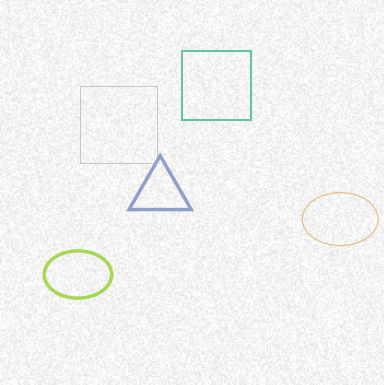[{"shape": "square", "thickness": 1.5, "radius": 0.45, "center": [0.563, 0.777]}, {"shape": "triangle", "thickness": 2.5, "radius": 0.47, "center": [0.416, 0.502]}, {"shape": "oval", "thickness": 2.5, "radius": 0.44, "center": [0.202, 0.287]}, {"shape": "oval", "thickness": 1, "radius": 0.49, "center": [0.884, 0.431]}, {"shape": "square", "thickness": 0.5, "radius": 0.5, "center": [0.308, 0.677]}]